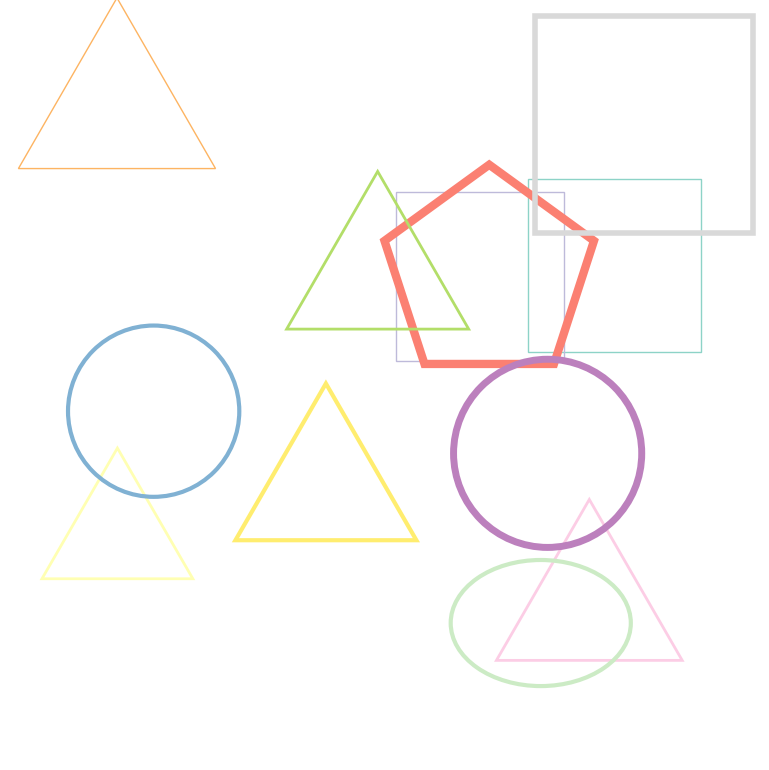[{"shape": "square", "thickness": 0.5, "radius": 0.56, "center": [0.798, 0.656]}, {"shape": "triangle", "thickness": 1, "radius": 0.57, "center": [0.152, 0.305]}, {"shape": "square", "thickness": 0.5, "radius": 0.55, "center": [0.624, 0.641]}, {"shape": "pentagon", "thickness": 3, "radius": 0.72, "center": [0.635, 0.643]}, {"shape": "circle", "thickness": 1.5, "radius": 0.56, "center": [0.2, 0.466]}, {"shape": "triangle", "thickness": 0.5, "radius": 0.74, "center": [0.152, 0.855]}, {"shape": "triangle", "thickness": 1, "radius": 0.68, "center": [0.49, 0.641]}, {"shape": "triangle", "thickness": 1, "radius": 0.7, "center": [0.765, 0.212]}, {"shape": "square", "thickness": 2, "radius": 0.71, "center": [0.837, 0.838]}, {"shape": "circle", "thickness": 2.5, "radius": 0.61, "center": [0.711, 0.411]}, {"shape": "oval", "thickness": 1.5, "radius": 0.58, "center": [0.702, 0.191]}, {"shape": "triangle", "thickness": 1.5, "radius": 0.68, "center": [0.423, 0.366]}]